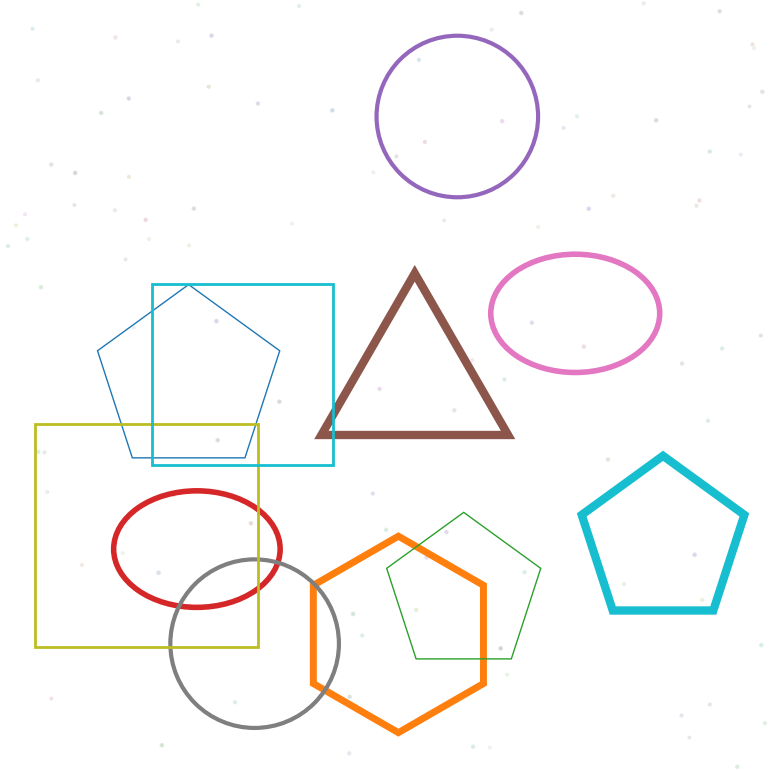[{"shape": "pentagon", "thickness": 0.5, "radius": 0.62, "center": [0.245, 0.506]}, {"shape": "hexagon", "thickness": 2.5, "radius": 0.64, "center": [0.517, 0.176]}, {"shape": "pentagon", "thickness": 0.5, "radius": 0.53, "center": [0.602, 0.229]}, {"shape": "oval", "thickness": 2, "radius": 0.54, "center": [0.256, 0.287]}, {"shape": "circle", "thickness": 1.5, "radius": 0.52, "center": [0.594, 0.849]}, {"shape": "triangle", "thickness": 3, "radius": 0.7, "center": [0.539, 0.505]}, {"shape": "oval", "thickness": 2, "radius": 0.55, "center": [0.747, 0.593]}, {"shape": "circle", "thickness": 1.5, "radius": 0.55, "center": [0.331, 0.164]}, {"shape": "square", "thickness": 1, "radius": 0.72, "center": [0.19, 0.304]}, {"shape": "square", "thickness": 1, "radius": 0.59, "center": [0.315, 0.514]}, {"shape": "pentagon", "thickness": 3, "radius": 0.56, "center": [0.861, 0.297]}]